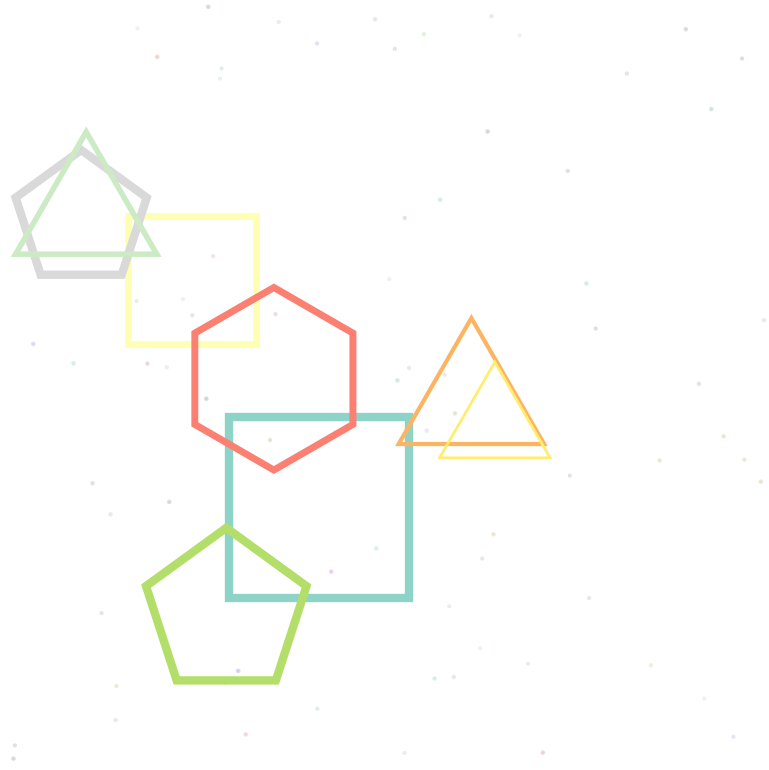[{"shape": "square", "thickness": 3, "radius": 0.58, "center": [0.414, 0.341]}, {"shape": "square", "thickness": 2.5, "radius": 0.41, "center": [0.249, 0.636]}, {"shape": "hexagon", "thickness": 2.5, "radius": 0.59, "center": [0.356, 0.508]}, {"shape": "triangle", "thickness": 1.5, "radius": 0.55, "center": [0.612, 0.478]}, {"shape": "pentagon", "thickness": 3, "radius": 0.55, "center": [0.294, 0.205]}, {"shape": "pentagon", "thickness": 3, "radius": 0.45, "center": [0.105, 0.716]}, {"shape": "triangle", "thickness": 2, "radius": 0.53, "center": [0.112, 0.723]}, {"shape": "triangle", "thickness": 1, "radius": 0.41, "center": [0.643, 0.447]}]